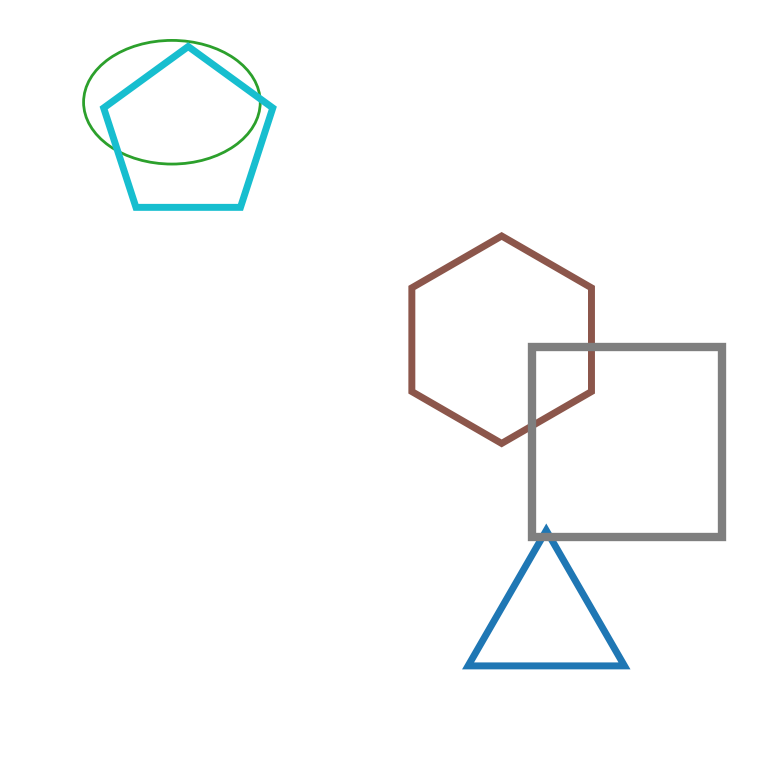[{"shape": "triangle", "thickness": 2.5, "radius": 0.59, "center": [0.709, 0.194]}, {"shape": "oval", "thickness": 1, "radius": 0.57, "center": [0.223, 0.867]}, {"shape": "hexagon", "thickness": 2.5, "radius": 0.67, "center": [0.652, 0.559]}, {"shape": "square", "thickness": 3, "radius": 0.62, "center": [0.814, 0.426]}, {"shape": "pentagon", "thickness": 2.5, "radius": 0.58, "center": [0.244, 0.824]}]